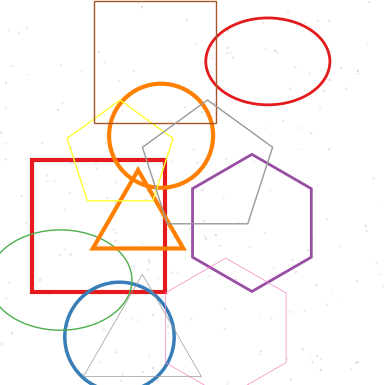[{"shape": "oval", "thickness": 2, "radius": 0.81, "center": [0.696, 0.841]}, {"shape": "square", "thickness": 3, "radius": 0.86, "center": [0.256, 0.413]}, {"shape": "circle", "thickness": 2.5, "radius": 0.71, "center": [0.31, 0.125]}, {"shape": "oval", "thickness": 1, "radius": 0.93, "center": [0.157, 0.273]}, {"shape": "hexagon", "thickness": 2, "radius": 0.89, "center": [0.654, 0.421]}, {"shape": "circle", "thickness": 3, "radius": 0.68, "center": [0.418, 0.647]}, {"shape": "triangle", "thickness": 3, "radius": 0.68, "center": [0.359, 0.423]}, {"shape": "pentagon", "thickness": 1, "radius": 0.72, "center": [0.312, 0.596]}, {"shape": "square", "thickness": 1, "radius": 0.79, "center": [0.402, 0.839]}, {"shape": "hexagon", "thickness": 0.5, "radius": 0.9, "center": [0.586, 0.149]}, {"shape": "pentagon", "thickness": 1, "radius": 0.89, "center": [0.539, 0.562]}, {"shape": "triangle", "thickness": 0.5, "radius": 0.89, "center": [0.37, 0.11]}]